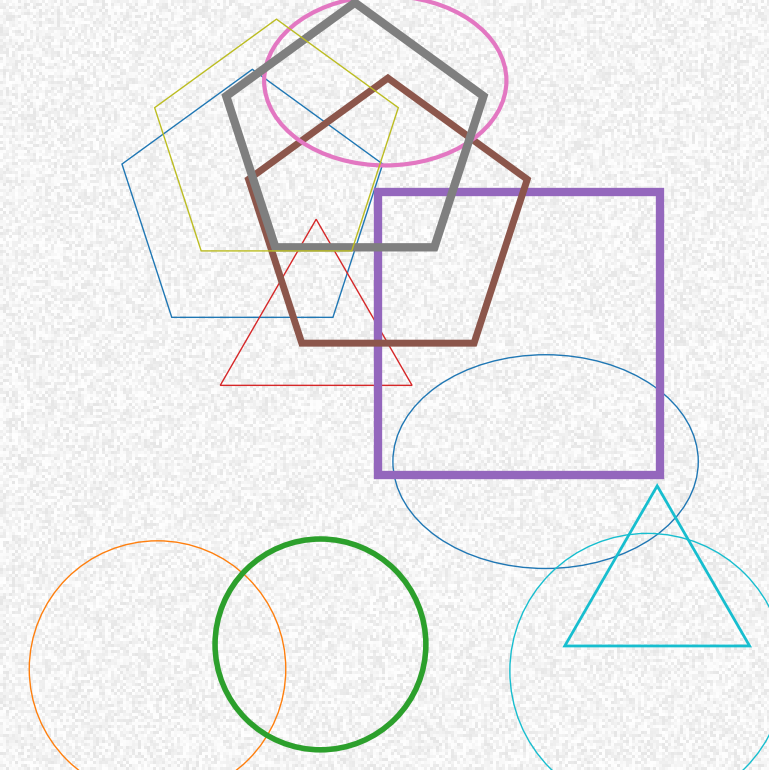[{"shape": "pentagon", "thickness": 0.5, "radius": 0.89, "center": [0.328, 0.732]}, {"shape": "oval", "thickness": 0.5, "radius": 0.99, "center": [0.709, 0.401]}, {"shape": "circle", "thickness": 0.5, "radius": 0.83, "center": [0.205, 0.131]}, {"shape": "circle", "thickness": 2, "radius": 0.68, "center": [0.416, 0.163]}, {"shape": "triangle", "thickness": 0.5, "radius": 0.72, "center": [0.411, 0.571]}, {"shape": "square", "thickness": 3, "radius": 0.92, "center": [0.674, 0.567]}, {"shape": "pentagon", "thickness": 2.5, "radius": 0.95, "center": [0.504, 0.708]}, {"shape": "oval", "thickness": 1.5, "radius": 0.79, "center": [0.5, 0.895]}, {"shape": "pentagon", "thickness": 3, "radius": 0.88, "center": [0.461, 0.821]}, {"shape": "pentagon", "thickness": 0.5, "radius": 0.83, "center": [0.359, 0.809]}, {"shape": "circle", "thickness": 0.5, "radius": 0.89, "center": [0.841, 0.129]}, {"shape": "triangle", "thickness": 1, "radius": 0.69, "center": [0.854, 0.23]}]